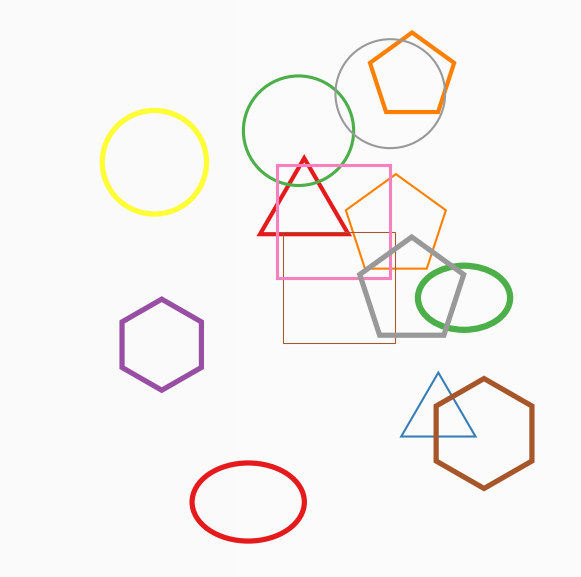[{"shape": "triangle", "thickness": 2, "radius": 0.44, "center": [0.523, 0.637]}, {"shape": "oval", "thickness": 2.5, "radius": 0.48, "center": [0.427, 0.13]}, {"shape": "triangle", "thickness": 1, "radius": 0.37, "center": [0.754, 0.28]}, {"shape": "circle", "thickness": 1.5, "radius": 0.47, "center": [0.514, 0.773]}, {"shape": "oval", "thickness": 3, "radius": 0.4, "center": [0.798, 0.484]}, {"shape": "hexagon", "thickness": 2.5, "radius": 0.39, "center": [0.278, 0.402]}, {"shape": "pentagon", "thickness": 1, "radius": 0.45, "center": [0.681, 0.607]}, {"shape": "pentagon", "thickness": 2, "radius": 0.38, "center": [0.709, 0.867]}, {"shape": "circle", "thickness": 2.5, "radius": 0.45, "center": [0.266, 0.718]}, {"shape": "hexagon", "thickness": 2.5, "radius": 0.48, "center": [0.833, 0.248]}, {"shape": "square", "thickness": 0.5, "radius": 0.48, "center": [0.583, 0.501]}, {"shape": "square", "thickness": 1.5, "radius": 0.49, "center": [0.574, 0.616]}, {"shape": "circle", "thickness": 1, "radius": 0.47, "center": [0.671, 0.837]}, {"shape": "pentagon", "thickness": 2.5, "radius": 0.47, "center": [0.708, 0.495]}]